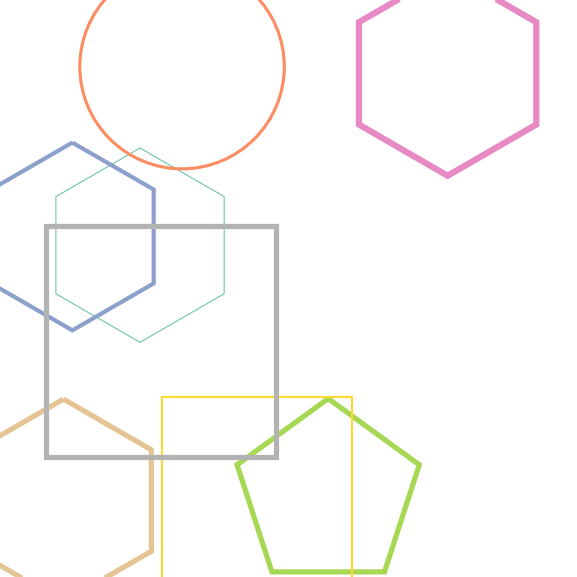[{"shape": "hexagon", "thickness": 0.5, "radius": 0.84, "center": [0.242, 0.575]}, {"shape": "circle", "thickness": 1.5, "radius": 0.89, "center": [0.315, 0.884]}, {"shape": "hexagon", "thickness": 2, "radius": 0.81, "center": [0.125, 0.59]}, {"shape": "hexagon", "thickness": 3, "radius": 0.89, "center": [0.775, 0.872]}, {"shape": "pentagon", "thickness": 2.5, "radius": 0.83, "center": [0.568, 0.143]}, {"shape": "square", "thickness": 1, "radius": 0.82, "center": [0.445, 0.147]}, {"shape": "hexagon", "thickness": 2.5, "radius": 0.88, "center": [0.11, 0.132]}, {"shape": "square", "thickness": 2.5, "radius": 1.0, "center": [0.279, 0.408]}]